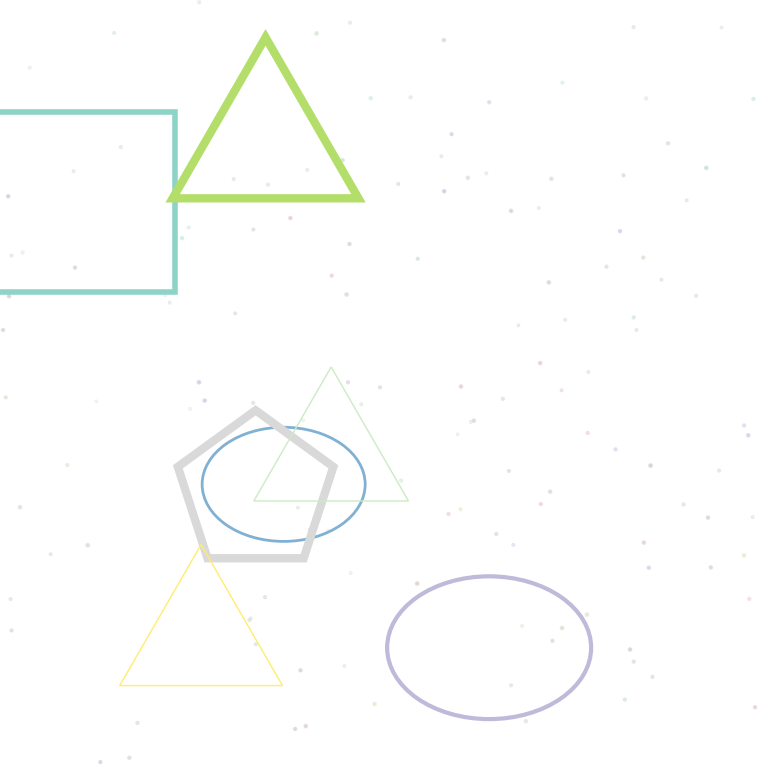[{"shape": "square", "thickness": 2, "radius": 0.58, "center": [0.11, 0.737]}, {"shape": "oval", "thickness": 1.5, "radius": 0.66, "center": [0.635, 0.159]}, {"shape": "oval", "thickness": 1, "radius": 0.53, "center": [0.368, 0.371]}, {"shape": "triangle", "thickness": 3, "radius": 0.7, "center": [0.345, 0.812]}, {"shape": "pentagon", "thickness": 3, "radius": 0.53, "center": [0.332, 0.361]}, {"shape": "triangle", "thickness": 0.5, "radius": 0.58, "center": [0.43, 0.407]}, {"shape": "triangle", "thickness": 0.5, "radius": 0.61, "center": [0.261, 0.171]}]